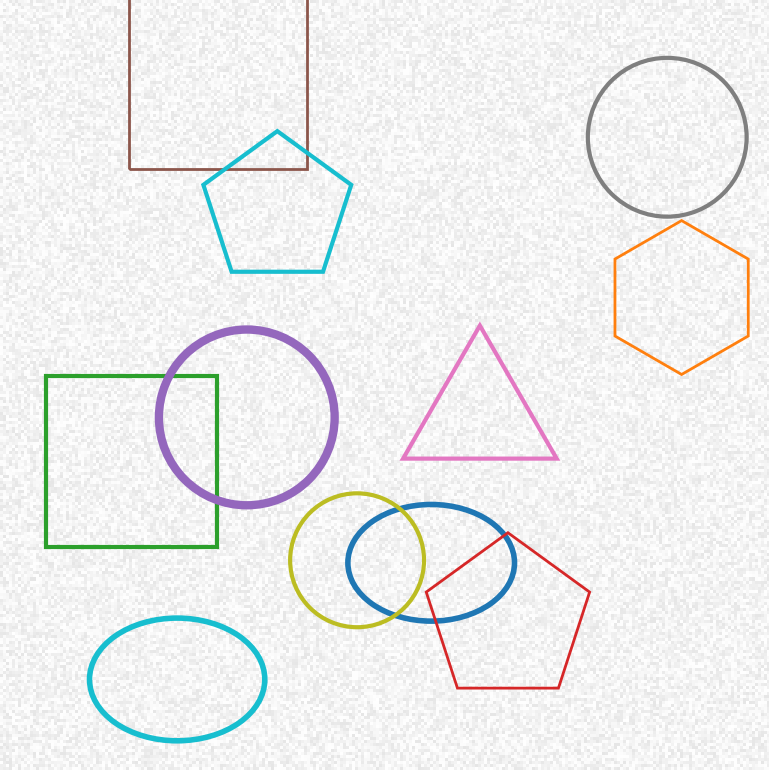[{"shape": "oval", "thickness": 2, "radius": 0.54, "center": [0.56, 0.269]}, {"shape": "hexagon", "thickness": 1, "radius": 0.5, "center": [0.885, 0.614]}, {"shape": "square", "thickness": 1.5, "radius": 0.55, "center": [0.171, 0.401]}, {"shape": "pentagon", "thickness": 1, "radius": 0.56, "center": [0.66, 0.197]}, {"shape": "circle", "thickness": 3, "radius": 0.57, "center": [0.32, 0.458]}, {"shape": "square", "thickness": 1, "radius": 0.58, "center": [0.283, 0.896]}, {"shape": "triangle", "thickness": 1.5, "radius": 0.58, "center": [0.623, 0.462]}, {"shape": "circle", "thickness": 1.5, "radius": 0.52, "center": [0.867, 0.822]}, {"shape": "circle", "thickness": 1.5, "radius": 0.43, "center": [0.464, 0.272]}, {"shape": "oval", "thickness": 2, "radius": 0.57, "center": [0.23, 0.118]}, {"shape": "pentagon", "thickness": 1.5, "radius": 0.5, "center": [0.36, 0.729]}]